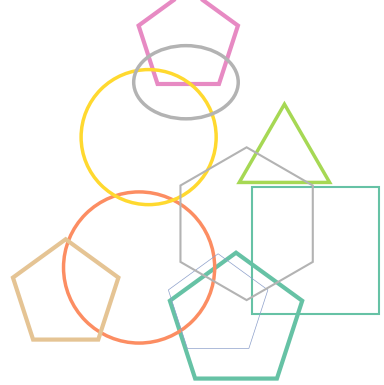[{"shape": "square", "thickness": 1.5, "radius": 0.82, "center": [0.819, 0.348]}, {"shape": "pentagon", "thickness": 3, "radius": 0.9, "center": [0.613, 0.163]}, {"shape": "circle", "thickness": 2.5, "radius": 0.98, "center": [0.361, 0.305]}, {"shape": "pentagon", "thickness": 0.5, "radius": 0.68, "center": [0.567, 0.205]}, {"shape": "pentagon", "thickness": 3, "radius": 0.68, "center": [0.489, 0.892]}, {"shape": "triangle", "thickness": 2.5, "radius": 0.68, "center": [0.739, 0.594]}, {"shape": "circle", "thickness": 2.5, "radius": 0.88, "center": [0.386, 0.644]}, {"shape": "pentagon", "thickness": 3, "radius": 0.72, "center": [0.171, 0.234]}, {"shape": "hexagon", "thickness": 1.5, "radius": 0.99, "center": [0.641, 0.419]}, {"shape": "oval", "thickness": 2.5, "radius": 0.68, "center": [0.483, 0.786]}]